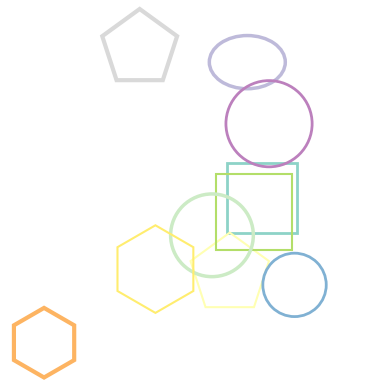[{"shape": "square", "thickness": 2, "radius": 0.46, "center": [0.681, 0.486]}, {"shape": "pentagon", "thickness": 1.5, "radius": 0.54, "center": [0.597, 0.289]}, {"shape": "oval", "thickness": 2.5, "radius": 0.49, "center": [0.642, 0.839]}, {"shape": "circle", "thickness": 2, "radius": 0.41, "center": [0.765, 0.26]}, {"shape": "hexagon", "thickness": 3, "radius": 0.45, "center": [0.114, 0.11]}, {"shape": "square", "thickness": 1.5, "radius": 0.49, "center": [0.66, 0.449]}, {"shape": "pentagon", "thickness": 3, "radius": 0.51, "center": [0.363, 0.874]}, {"shape": "circle", "thickness": 2, "radius": 0.56, "center": [0.699, 0.679]}, {"shape": "circle", "thickness": 2.5, "radius": 0.54, "center": [0.551, 0.389]}, {"shape": "hexagon", "thickness": 1.5, "radius": 0.57, "center": [0.404, 0.301]}]